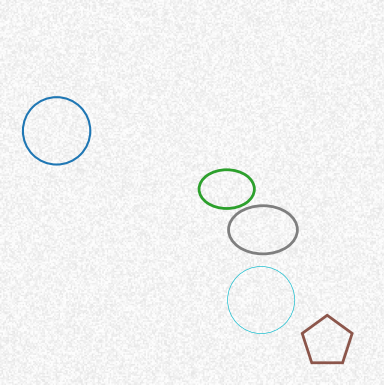[{"shape": "circle", "thickness": 1.5, "radius": 0.44, "center": [0.147, 0.66]}, {"shape": "oval", "thickness": 2, "radius": 0.36, "center": [0.589, 0.509]}, {"shape": "pentagon", "thickness": 2, "radius": 0.34, "center": [0.85, 0.113]}, {"shape": "oval", "thickness": 2, "radius": 0.45, "center": [0.683, 0.403]}, {"shape": "circle", "thickness": 0.5, "radius": 0.44, "center": [0.678, 0.221]}]